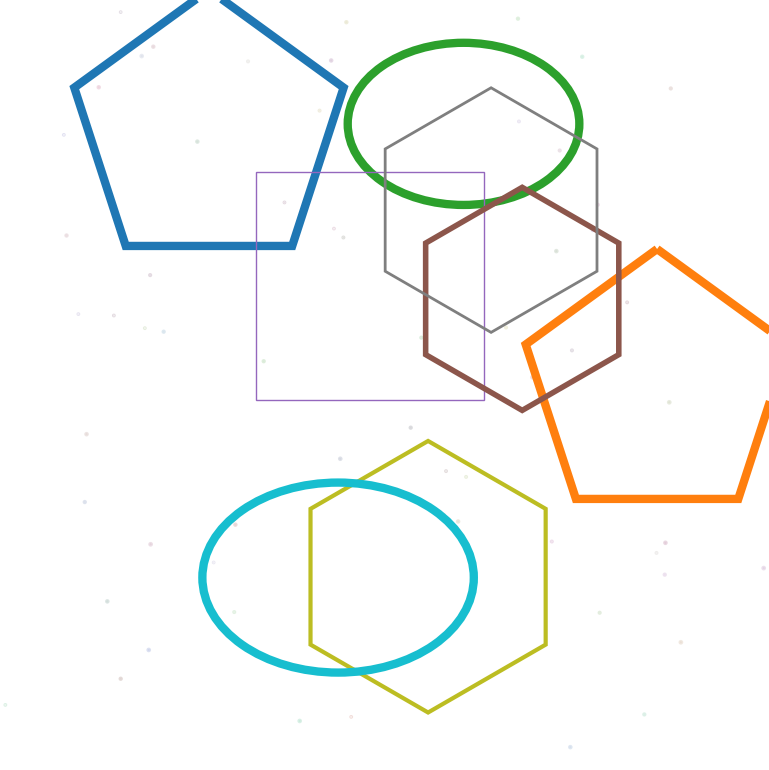[{"shape": "pentagon", "thickness": 3, "radius": 0.92, "center": [0.271, 0.829]}, {"shape": "pentagon", "thickness": 3, "radius": 0.9, "center": [0.853, 0.497]}, {"shape": "oval", "thickness": 3, "radius": 0.75, "center": [0.602, 0.839]}, {"shape": "square", "thickness": 0.5, "radius": 0.74, "center": [0.481, 0.629]}, {"shape": "hexagon", "thickness": 2, "radius": 0.72, "center": [0.678, 0.612]}, {"shape": "hexagon", "thickness": 1, "radius": 0.79, "center": [0.638, 0.727]}, {"shape": "hexagon", "thickness": 1.5, "radius": 0.88, "center": [0.556, 0.251]}, {"shape": "oval", "thickness": 3, "radius": 0.88, "center": [0.439, 0.25]}]